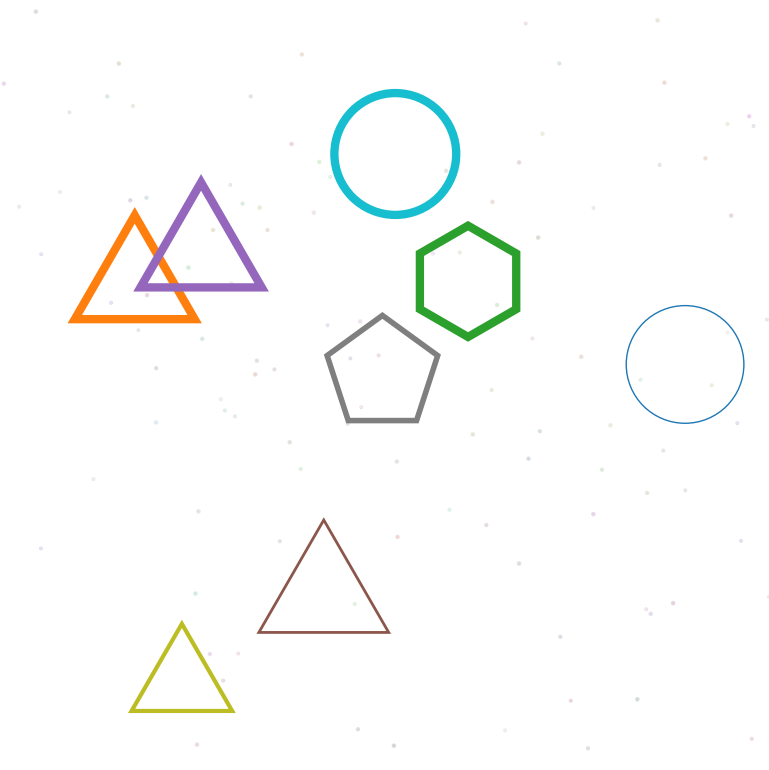[{"shape": "circle", "thickness": 0.5, "radius": 0.38, "center": [0.89, 0.527]}, {"shape": "triangle", "thickness": 3, "radius": 0.45, "center": [0.175, 0.63]}, {"shape": "hexagon", "thickness": 3, "radius": 0.36, "center": [0.608, 0.635]}, {"shape": "triangle", "thickness": 3, "radius": 0.45, "center": [0.261, 0.672]}, {"shape": "triangle", "thickness": 1, "radius": 0.49, "center": [0.42, 0.227]}, {"shape": "pentagon", "thickness": 2, "radius": 0.38, "center": [0.497, 0.515]}, {"shape": "triangle", "thickness": 1.5, "radius": 0.38, "center": [0.236, 0.114]}, {"shape": "circle", "thickness": 3, "radius": 0.4, "center": [0.513, 0.8]}]